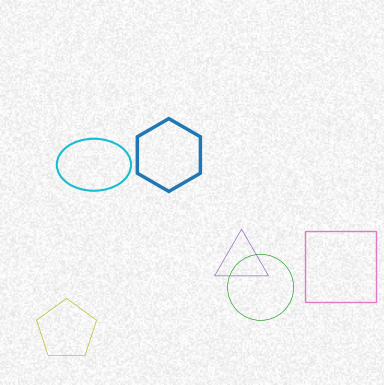[{"shape": "hexagon", "thickness": 2.5, "radius": 0.47, "center": [0.439, 0.597]}, {"shape": "circle", "thickness": 0.5, "radius": 0.43, "center": [0.677, 0.254]}, {"shape": "triangle", "thickness": 0.5, "radius": 0.4, "center": [0.627, 0.324]}, {"shape": "square", "thickness": 1, "radius": 0.46, "center": [0.884, 0.308]}, {"shape": "pentagon", "thickness": 0.5, "radius": 0.41, "center": [0.173, 0.143]}, {"shape": "oval", "thickness": 1.5, "radius": 0.48, "center": [0.244, 0.572]}]